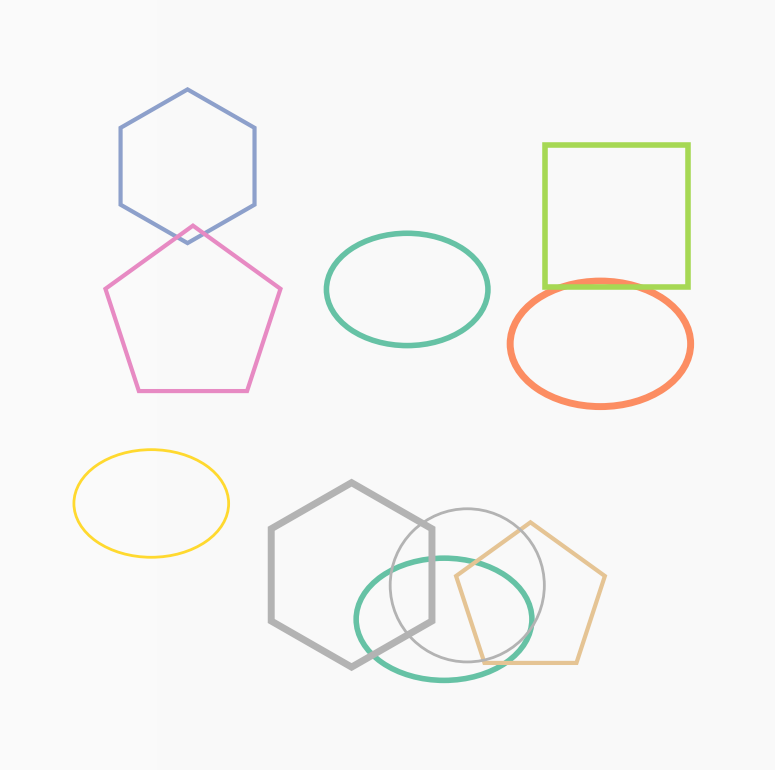[{"shape": "oval", "thickness": 2, "radius": 0.52, "center": [0.525, 0.624]}, {"shape": "oval", "thickness": 2, "radius": 0.57, "center": [0.573, 0.196]}, {"shape": "oval", "thickness": 2.5, "radius": 0.58, "center": [0.775, 0.553]}, {"shape": "hexagon", "thickness": 1.5, "radius": 0.5, "center": [0.242, 0.784]}, {"shape": "pentagon", "thickness": 1.5, "radius": 0.59, "center": [0.249, 0.588]}, {"shape": "square", "thickness": 2, "radius": 0.46, "center": [0.796, 0.719]}, {"shape": "oval", "thickness": 1, "radius": 0.5, "center": [0.195, 0.346]}, {"shape": "pentagon", "thickness": 1.5, "radius": 0.5, "center": [0.684, 0.221]}, {"shape": "circle", "thickness": 1, "radius": 0.5, "center": [0.603, 0.24]}, {"shape": "hexagon", "thickness": 2.5, "radius": 0.6, "center": [0.454, 0.253]}]